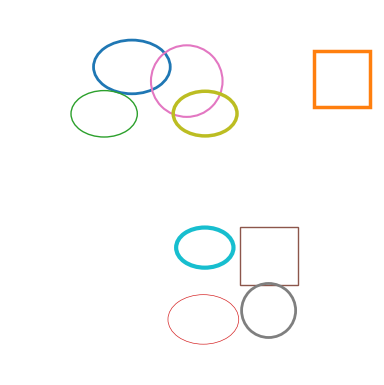[{"shape": "oval", "thickness": 2, "radius": 0.5, "center": [0.343, 0.826]}, {"shape": "square", "thickness": 2.5, "radius": 0.36, "center": [0.888, 0.795]}, {"shape": "oval", "thickness": 1, "radius": 0.43, "center": [0.271, 0.704]}, {"shape": "oval", "thickness": 0.5, "radius": 0.46, "center": [0.528, 0.17]}, {"shape": "square", "thickness": 1, "radius": 0.38, "center": [0.698, 0.335]}, {"shape": "circle", "thickness": 1.5, "radius": 0.46, "center": [0.485, 0.789]}, {"shape": "circle", "thickness": 2, "radius": 0.35, "center": [0.698, 0.194]}, {"shape": "oval", "thickness": 2.5, "radius": 0.41, "center": [0.533, 0.705]}, {"shape": "oval", "thickness": 3, "radius": 0.37, "center": [0.532, 0.357]}]